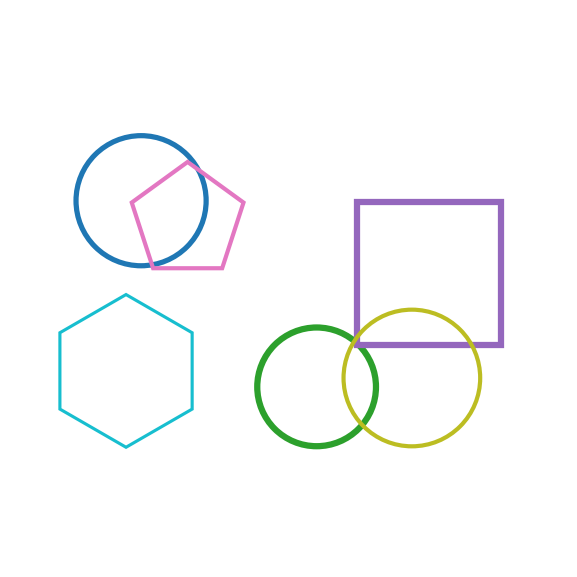[{"shape": "circle", "thickness": 2.5, "radius": 0.56, "center": [0.244, 0.652]}, {"shape": "circle", "thickness": 3, "radius": 0.51, "center": [0.548, 0.329]}, {"shape": "square", "thickness": 3, "radius": 0.62, "center": [0.743, 0.525]}, {"shape": "pentagon", "thickness": 2, "radius": 0.51, "center": [0.325, 0.617]}, {"shape": "circle", "thickness": 2, "radius": 0.59, "center": [0.713, 0.345]}, {"shape": "hexagon", "thickness": 1.5, "radius": 0.66, "center": [0.218, 0.357]}]